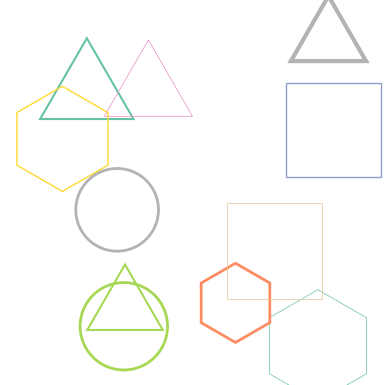[{"shape": "triangle", "thickness": 1.5, "radius": 0.7, "center": [0.226, 0.761]}, {"shape": "hexagon", "thickness": 0.5, "radius": 0.73, "center": [0.826, 0.102]}, {"shape": "hexagon", "thickness": 2, "radius": 0.51, "center": [0.612, 0.213]}, {"shape": "square", "thickness": 1, "radius": 0.61, "center": [0.867, 0.663]}, {"shape": "triangle", "thickness": 0.5, "radius": 0.66, "center": [0.385, 0.764]}, {"shape": "circle", "thickness": 2, "radius": 0.57, "center": [0.322, 0.153]}, {"shape": "triangle", "thickness": 1.5, "radius": 0.57, "center": [0.325, 0.2]}, {"shape": "hexagon", "thickness": 1, "radius": 0.68, "center": [0.162, 0.639]}, {"shape": "square", "thickness": 0.5, "radius": 0.62, "center": [0.713, 0.348]}, {"shape": "triangle", "thickness": 3, "radius": 0.56, "center": [0.853, 0.898]}, {"shape": "circle", "thickness": 2, "radius": 0.54, "center": [0.304, 0.455]}]